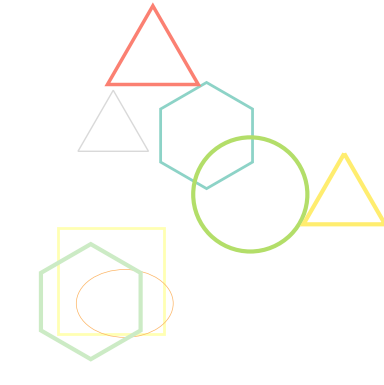[{"shape": "hexagon", "thickness": 2, "radius": 0.69, "center": [0.537, 0.648]}, {"shape": "square", "thickness": 2, "radius": 0.69, "center": [0.288, 0.27]}, {"shape": "triangle", "thickness": 2.5, "radius": 0.68, "center": [0.397, 0.849]}, {"shape": "oval", "thickness": 0.5, "radius": 0.63, "center": [0.324, 0.212]}, {"shape": "circle", "thickness": 3, "radius": 0.74, "center": [0.65, 0.495]}, {"shape": "triangle", "thickness": 1, "radius": 0.53, "center": [0.294, 0.66]}, {"shape": "hexagon", "thickness": 3, "radius": 0.75, "center": [0.236, 0.216]}, {"shape": "triangle", "thickness": 3, "radius": 0.61, "center": [0.894, 0.479]}]